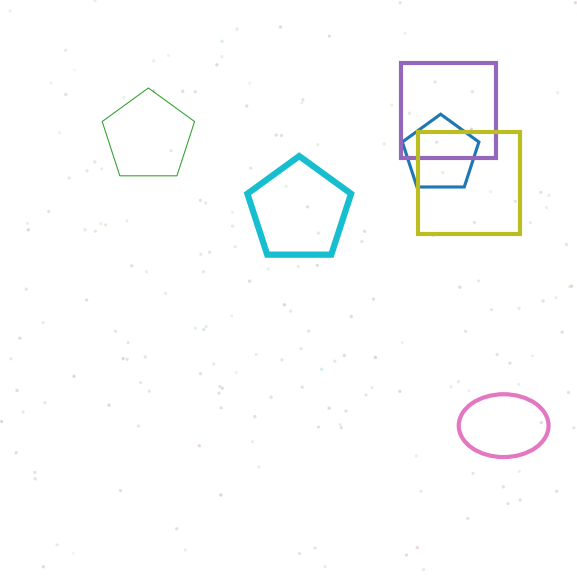[{"shape": "pentagon", "thickness": 1.5, "radius": 0.35, "center": [0.763, 0.732]}, {"shape": "pentagon", "thickness": 0.5, "radius": 0.42, "center": [0.257, 0.763]}, {"shape": "square", "thickness": 2, "radius": 0.41, "center": [0.776, 0.808]}, {"shape": "oval", "thickness": 2, "radius": 0.39, "center": [0.872, 0.262]}, {"shape": "square", "thickness": 2, "radius": 0.44, "center": [0.812, 0.682]}, {"shape": "pentagon", "thickness": 3, "radius": 0.47, "center": [0.518, 0.635]}]